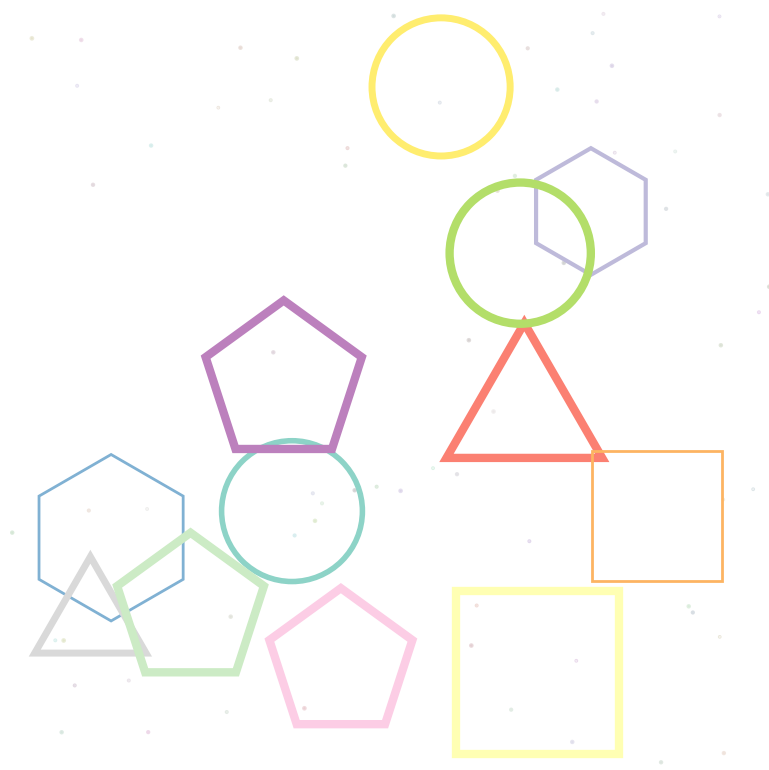[{"shape": "circle", "thickness": 2, "radius": 0.46, "center": [0.379, 0.336]}, {"shape": "square", "thickness": 3, "radius": 0.53, "center": [0.698, 0.126]}, {"shape": "hexagon", "thickness": 1.5, "radius": 0.41, "center": [0.767, 0.725]}, {"shape": "triangle", "thickness": 3, "radius": 0.58, "center": [0.681, 0.464]}, {"shape": "hexagon", "thickness": 1, "radius": 0.54, "center": [0.144, 0.302]}, {"shape": "square", "thickness": 1, "radius": 0.42, "center": [0.854, 0.33]}, {"shape": "circle", "thickness": 3, "radius": 0.46, "center": [0.676, 0.671]}, {"shape": "pentagon", "thickness": 3, "radius": 0.49, "center": [0.443, 0.139]}, {"shape": "triangle", "thickness": 2.5, "radius": 0.42, "center": [0.117, 0.194]}, {"shape": "pentagon", "thickness": 3, "radius": 0.53, "center": [0.368, 0.503]}, {"shape": "pentagon", "thickness": 3, "radius": 0.5, "center": [0.247, 0.208]}, {"shape": "circle", "thickness": 2.5, "radius": 0.45, "center": [0.573, 0.887]}]